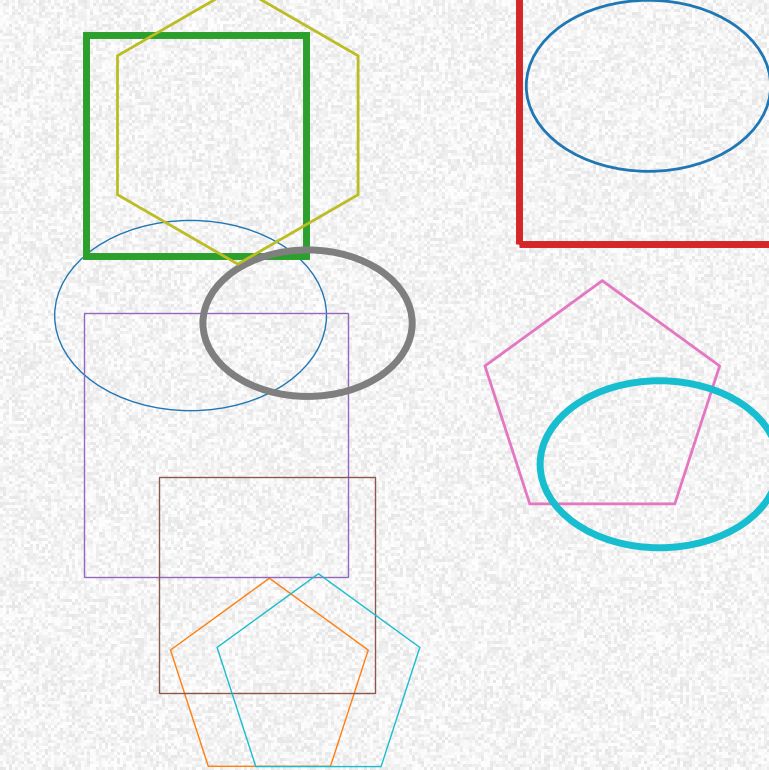[{"shape": "oval", "thickness": 1, "radius": 0.79, "center": [0.842, 0.889]}, {"shape": "oval", "thickness": 0.5, "radius": 0.88, "center": [0.248, 0.59]}, {"shape": "pentagon", "thickness": 0.5, "radius": 0.68, "center": [0.35, 0.114]}, {"shape": "square", "thickness": 2.5, "radius": 0.72, "center": [0.255, 0.811]}, {"shape": "square", "thickness": 2.5, "radius": 0.86, "center": [0.845, 0.854]}, {"shape": "square", "thickness": 0.5, "radius": 0.86, "center": [0.281, 0.422]}, {"shape": "square", "thickness": 0.5, "radius": 0.7, "center": [0.347, 0.24]}, {"shape": "pentagon", "thickness": 1, "radius": 0.8, "center": [0.782, 0.475]}, {"shape": "oval", "thickness": 2.5, "radius": 0.68, "center": [0.399, 0.58]}, {"shape": "hexagon", "thickness": 1, "radius": 0.9, "center": [0.309, 0.837]}, {"shape": "pentagon", "thickness": 0.5, "radius": 0.69, "center": [0.414, 0.116]}, {"shape": "oval", "thickness": 2.5, "radius": 0.77, "center": [0.856, 0.397]}]